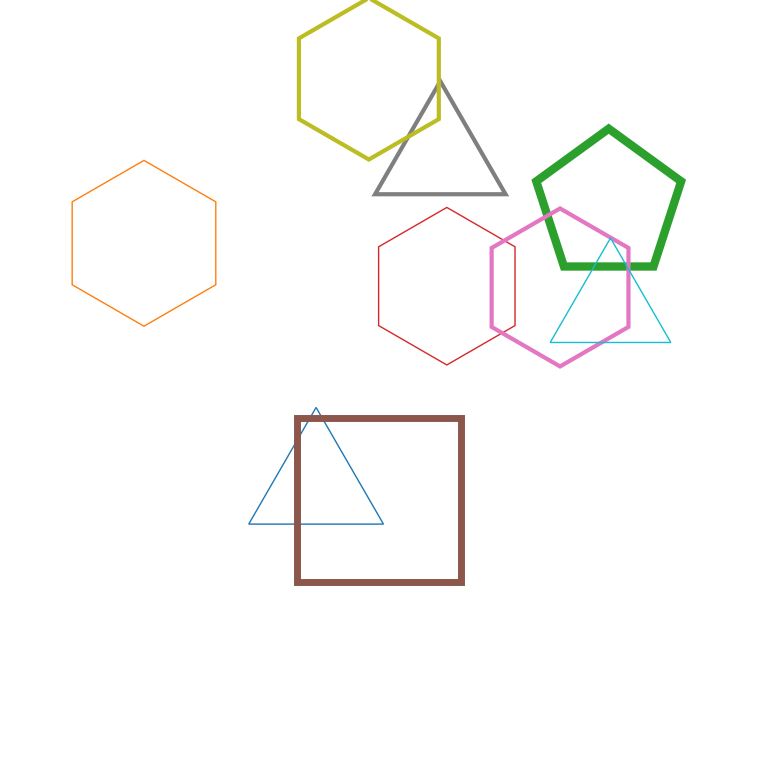[{"shape": "triangle", "thickness": 0.5, "radius": 0.51, "center": [0.411, 0.37]}, {"shape": "hexagon", "thickness": 0.5, "radius": 0.54, "center": [0.187, 0.684]}, {"shape": "pentagon", "thickness": 3, "radius": 0.49, "center": [0.791, 0.734]}, {"shape": "hexagon", "thickness": 0.5, "radius": 0.51, "center": [0.58, 0.628]}, {"shape": "square", "thickness": 2.5, "radius": 0.53, "center": [0.492, 0.35]}, {"shape": "hexagon", "thickness": 1.5, "radius": 0.51, "center": [0.727, 0.627]}, {"shape": "triangle", "thickness": 1.5, "radius": 0.49, "center": [0.572, 0.797]}, {"shape": "hexagon", "thickness": 1.5, "radius": 0.52, "center": [0.479, 0.898]}, {"shape": "triangle", "thickness": 0.5, "radius": 0.45, "center": [0.793, 0.6]}]